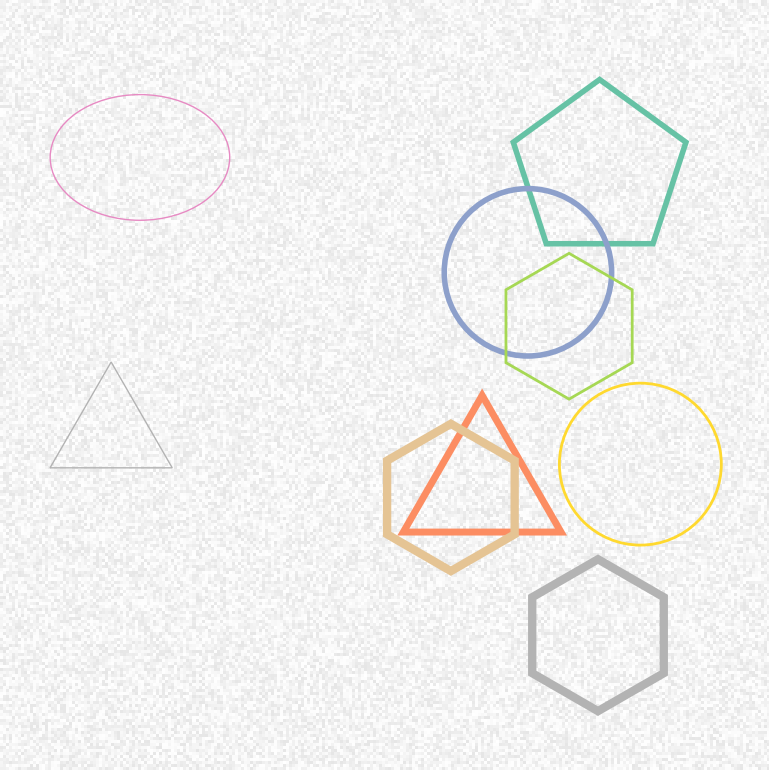[{"shape": "pentagon", "thickness": 2, "radius": 0.59, "center": [0.779, 0.779]}, {"shape": "triangle", "thickness": 2.5, "radius": 0.59, "center": [0.626, 0.368]}, {"shape": "circle", "thickness": 2, "radius": 0.54, "center": [0.686, 0.646]}, {"shape": "oval", "thickness": 0.5, "radius": 0.58, "center": [0.182, 0.796]}, {"shape": "hexagon", "thickness": 1, "radius": 0.47, "center": [0.739, 0.576]}, {"shape": "circle", "thickness": 1, "radius": 0.53, "center": [0.832, 0.397]}, {"shape": "hexagon", "thickness": 3, "radius": 0.48, "center": [0.586, 0.354]}, {"shape": "hexagon", "thickness": 3, "radius": 0.49, "center": [0.777, 0.175]}, {"shape": "triangle", "thickness": 0.5, "radius": 0.46, "center": [0.144, 0.438]}]